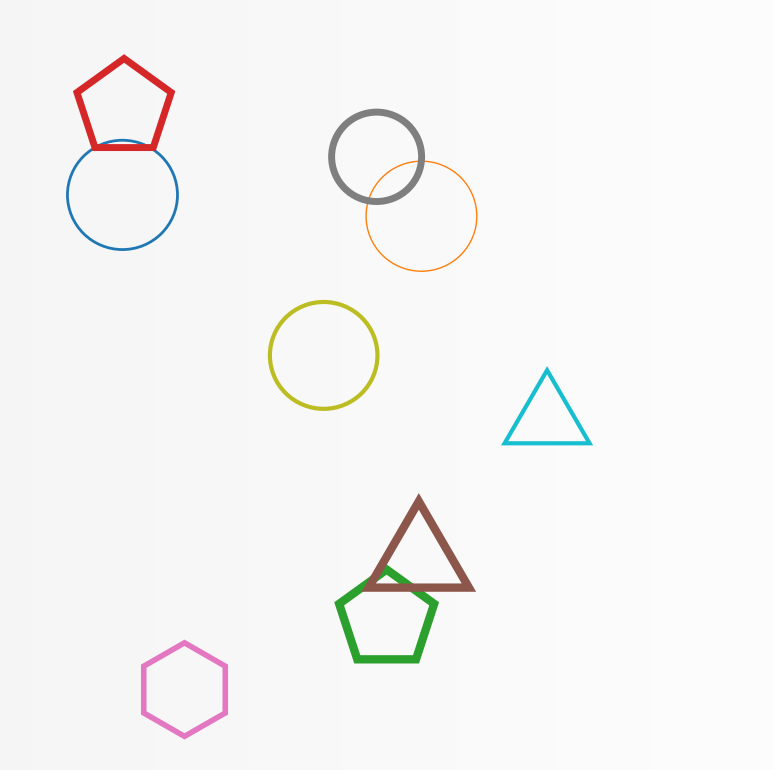[{"shape": "circle", "thickness": 1, "radius": 0.35, "center": [0.158, 0.747]}, {"shape": "circle", "thickness": 0.5, "radius": 0.36, "center": [0.544, 0.719]}, {"shape": "pentagon", "thickness": 3, "radius": 0.32, "center": [0.499, 0.196]}, {"shape": "pentagon", "thickness": 2.5, "radius": 0.32, "center": [0.16, 0.86]}, {"shape": "triangle", "thickness": 3, "radius": 0.37, "center": [0.54, 0.274]}, {"shape": "hexagon", "thickness": 2, "radius": 0.3, "center": [0.238, 0.104]}, {"shape": "circle", "thickness": 2.5, "radius": 0.29, "center": [0.486, 0.796]}, {"shape": "circle", "thickness": 1.5, "radius": 0.35, "center": [0.418, 0.538]}, {"shape": "triangle", "thickness": 1.5, "radius": 0.32, "center": [0.706, 0.456]}]